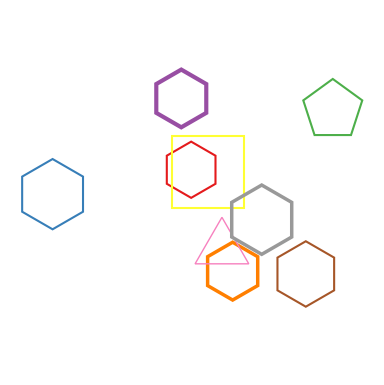[{"shape": "hexagon", "thickness": 1.5, "radius": 0.37, "center": [0.496, 0.559]}, {"shape": "hexagon", "thickness": 1.5, "radius": 0.46, "center": [0.137, 0.496]}, {"shape": "pentagon", "thickness": 1.5, "radius": 0.4, "center": [0.864, 0.714]}, {"shape": "hexagon", "thickness": 3, "radius": 0.37, "center": [0.471, 0.744]}, {"shape": "hexagon", "thickness": 2.5, "radius": 0.38, "center": [0.604, 0.296]}, {"shape": "square", "thickness": 1.5, "radius": 0.47, "center": [0.541, 0.554]}, {"shape": "hexagon", "thickness": 1.5, "radius": 0.42, "center": [0.794, 0.288]}, {"shape": "triangle", "thickness": 1, "radius": 0.4, "center": [0.576, 0.355]}, {"shape": "hexagon", "thickness": 2.5, "radius": 0.45, "center": [0.68, 0.429]}]